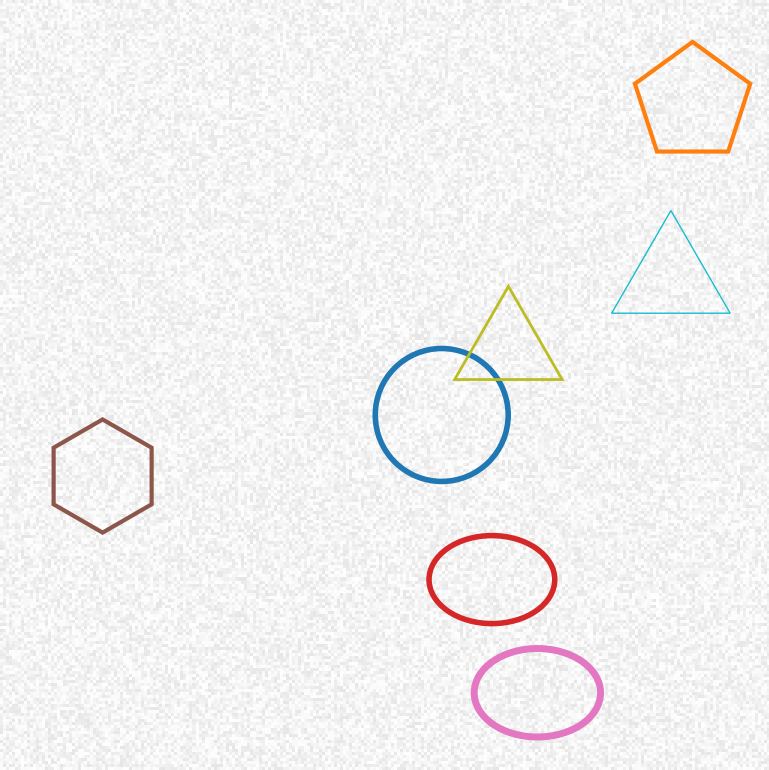[{"shape": "circle", "thickness": 2, "radius": 0.43, "center": [0.574, 0.461]}, {"shape": "pentagon", "thickness": 1.5, "radius": 0.39, "center": [0.899, 0.867]}, {"shape": "oval", "thickness": 2, "radius": 0.41, "center": [0.639, 0.247]}, {"shape": "hexagon", "thickness": 1.5, "radius": 0.37, "center": [0.133, 0.382]}, {"shape": "oval", "thickness": 2.5, "radius": 0.41, "center": [0.698, 0.1]}, {"shape": "triangle", "thickness": 1, "radius": 0.4, "center": [0.66, 0.547]}, {"shape": "triangle", "thickness": 0.5, "radius": 0.44, "center": [0.871, 0.638]}]